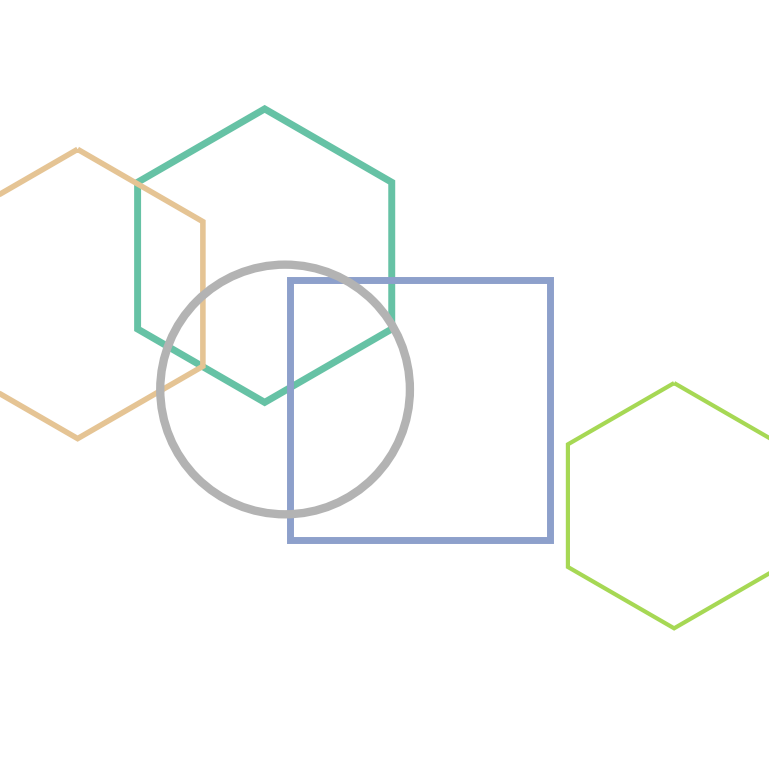[{"shape": "hexagon", "thickness": 2.5, "radius": 0.95, "center": [0.344, 0.668]}, {"shape": "square", "thickness": 2.5, "radius": 0.84, "center": [0.546, 0.467]}, {"shape": "hexagon", "thickness": 1.5, "radius": 0.8, "center": [0.875, 0.343]}, {"shape": "hexagon", "thickness": 2, "radius": 0.94, "center": [0.101, 0.618]}, {"shape": "circle", "thickness": 3, "radius": 0.81, "center": [0.37, 0.494]}]